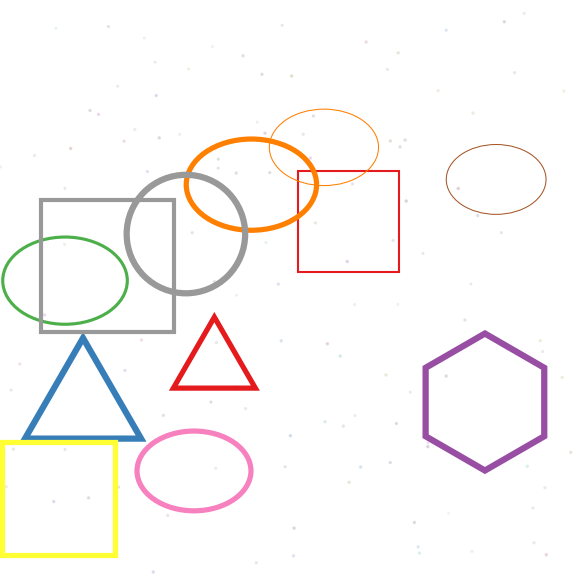[{"shape": "triangle", "thickness": 2.5, "radius": 0.41, "center": [0.371, 0.368]}, {"shape": "square", "thickness": 1, "radius": 0.44, "center": [0.603, 0.615]}, {"shape": "triangle", "thickness": 3, "radius": 0.58, "center": [0.144, 0.298]}, {"shape": "oval", "thickness": 1.5, "radius": 0.54, "center": [0.113, 0.513]}, {"shape": "hexagon", "thickness": 3, "radius": 0.59, "center": [0.84, 0.303]}, {"shape": "oval", "thickness": 0.5, "radius": 0.47, "center": [0.561, 0.744]}, {"shape": "oval", "thickness": 2.5, "radius": 0.56, "center": [0.435, 0.679]}, {"shape": "square", "thickness": 2.5, "radius": 0.49, "center": [0.102, 0.136]}, {"shape": "oval", "thickness": 0.5, "radius": 0.43, "center": [0.859, 0.688]}, {"shape": "oval", "thickness": 2.5, "radius": 0.49, "center": [0.336, 0.184]}, {"shape": "square", "thickness": 2, "radius": 0.57, "center": [0.186, 0.539]}, {"shape": "circle", "thickness": 3, "radius": 0.51, "center": [0.322, 0.594]}]